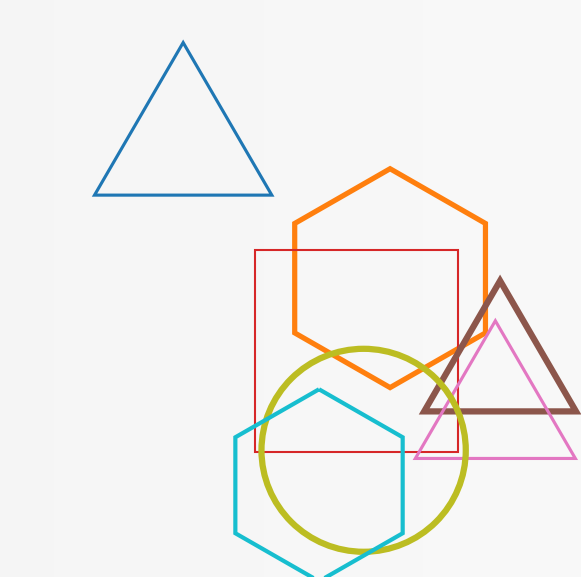[{"shape": "triangle", "thickness": 1.5, "radius": 0.88, "center": [0.315, 0.749]}, {"shape": "hexagon", "thickness": 2.5, "radius": 0.95, "center": [0.671, 0.517]}, {"shape": "square", "thickness": 1, "radius": 0.88, "center": [0.613, 0.391]}, {"shape": "triangle", "thickness": 3, "radius": 0.75, "center": [0.86, 0.362]}, {"shape": "triangle", "thickness": 1.5, "radius": 0.79, "center": [0.852, 0.285]}, {"shape": "circle", "thickness": 3, "radius": 0.88, "center": [0.626, 0.219]}, {"shape": "hexagon", "thickness": 2, "radius": 0.83, "center": [0.549, 0.159]}]